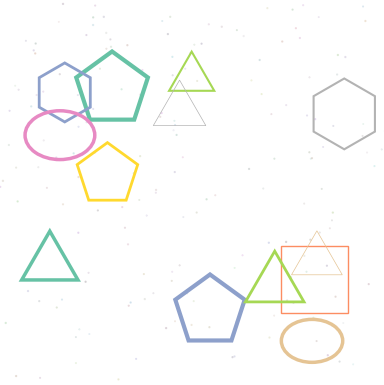[{"shape": "triangle", "thickness": 2.5, "radius": 0.42, "center": [0.129, 0.315]}, {"shape": "pentagon", "thickness": 3, "radius": 0.49, "center": [0.291, 0.768]}, {"shape": "square", "thickness": 1, "radius": 0.43, "center": [0.817, 0.274]}, {"shape": "pentagon", "thickness": 3, "radius": 0.47, "center": [0.545, 0.192]}, {"shape": "hexagon", "thickness": 2, "radius": 0.38, "center": [0.168, 0.76]}, {"shape": "oval", "thickness": 2.5, "radius": 0.45, "center": [0.156, 0.649]}, {"shape": "triangle", "thickness": 2, "radius": 0.44, "center": [0.714, 0.26]}, {"shape": "triangle", "thickness": 1.5, "radius": 0.34, "center": [0.498, 0.798]}, {"shape": "pentagon", "thickness": 2, "radius": 0.41, "center": [0.279, 0.547]}, {"shape": "triangle", "thickness": 0.5, "radius": 0.38, "center": [0.823, 0.324]}, {"shape": "oval", "thickness": 2.5, "radius": 0.4, "center": [0.81, 0.115]}, {"shape": "hexagon", "thickness": 1.5, "radius": 0.46, "center": [0.894, 0.704]}, {"shape": "triangle", "thickness": 0.5, "radius": 0.39, "center": [0.466, 0.713]}]